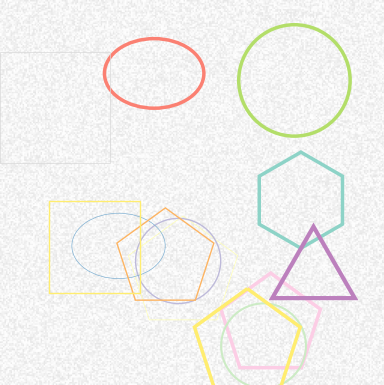[{"shape": "hexagon", "thickness": 2.5, "radius": 0.62, "center": [0.781, 0.48]}, {"shape": "pentagon", "thickness": 0.5, "radius": 0.75, "center": [0.475, 0.29]}, {"shape": "circle", "thickness": 1, "radius": 0.55, "center": [0.463, 0.322]}, {"shape": "oval", "thickness": 2.5, "radius": 0.65, "center": [0.4, 0.809]}, {"shape": "oval", "thickness": 0.5, "radius": 0.61, "center": [0.308, 0.361]}, {"shape": "pentagon", "thickness": 1, "radius": 0.66, "center": [0.429, 0.328]}, {"shape": "circle", "thickness": 2.5, "radius": 0.72, "center": [0.765, 0.791]}, {"shape": "pentagon", "thickness": 2.5, "radius": 0.68, "center": [0.703, 0.155]}, {"shape": "square", "thickness": 0.5, "radius": 0.72, "center": [0.143, 0.721]}, {"shape": "triangle", "thickness": 3, "radius": 0.62, "center": [0.814, 0.288]}, {"shape": "circle", "thickness": 1.5, "radius": 0.55, "center": [0.685, 0.102]}, {"shape": "pentagon", "thickness": 2.5, "radius": 0.72, "center": [0.642, 0.106]}, {"shape": "square", "thickness": 1, "radius": 0.59, "center": [0.246, 0.359]}]